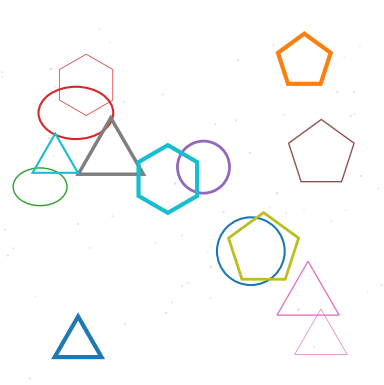[{"shape": "triangle", "thickness": 3, "radius": 0.35, "center": [0.203, 0.108]}, {"shape": "circle", "thickness": 1.5, "radius": 0.44, "center": [0.652, 0.348]}, {"shape": "pentagon", "thickness": 3, "radius": 0.36, "center": [0.79, 0.841]}, {"shape": "oval", "thickness": 1, "radius": 0.35, "center": [0.104, 0.515]}, {"shape": "hexagon", "thickness": 0.5, "radius": 0.4, "center": [0.224, 0.78]}, {"shape": "oval", "thickness": 1.5, "radius": 0.49, "center": [0.197, 0.707]}, {"shape": "circle", "thickness": 2, "radius": 0.34, "center": [0.529, 0.566]}, {"shape": "pentagon", "thickness": 1, "radius": 0.45, "center": [0.835, 0.6]}, {"shape": "triangle", "thickness": 1, "radius": 0.47, "center": [0.8, 0.228]}, {"shape": "triangle", "thickness": 0.5, "radius": 0.39, "center": [0.834, 0.118]}, {"shape": "triangle", "thickness": 2.5, "radius": 0.49, "center": [0.288, 0.596]}, {"shape": "pentagon", "thickness": 2, "radius": 0.48, "center": [0.685, 0.352]}, {"shape": "triangle", "thickness": 1.5, "radius": 0.34, "center": [0.143, 0.585]}, {"shape": "hexagon", "thickness": 3, "radius": 0.44, "center": [0.436, 0.535]}]